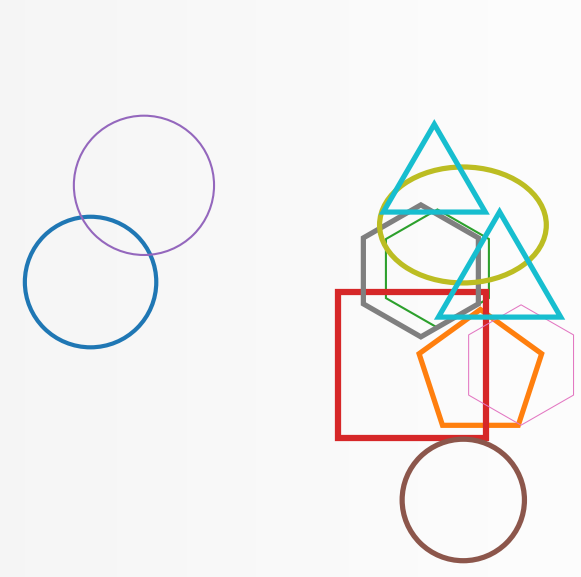[{"shape": "circle", "thickness": 2, "radius": 0.57, "center": [0.156, 0.511]}, {"shape": "pentagon", "thickness": 2.5, "radius": 0.55, "center": [0.826, 0.352]}, {"shape": "hexagon", "thickness": 1, "radius": 0.51, "center": [0.753, 0.534]}, {"shape": "square", "thickness": 3, "radius": 0.63, "center": [0.709, 0.367]}, {"shape": "circle", "thickness": 1, "radius": 0.6, "center": [0.248, 0.678]}, {"shape": "circle", "thickness": 2.5, "radius": 0.53, "center": [0.797, 0.133]}, {"shape": "hexagon", "thickness": 0.5, "radius": 0.52, "center": [0.896, 0.367]}, {"shape": "hexagon", "thickness": 2.5, "radius": 0.57, "center": [0.724, 0.53]}, {"shape": "oval", "thickness": 2.5, "radius": 0.72, "center": [0.796, 0.61]}, {"shape": "triangle", "thickness": 2.5, "radius": 0.51, "center": [0.747, 0.683]}, {"shape": "triangle", "thickness": 2.5, "radius": 0.61, "center": [0.859, 0.511]}]